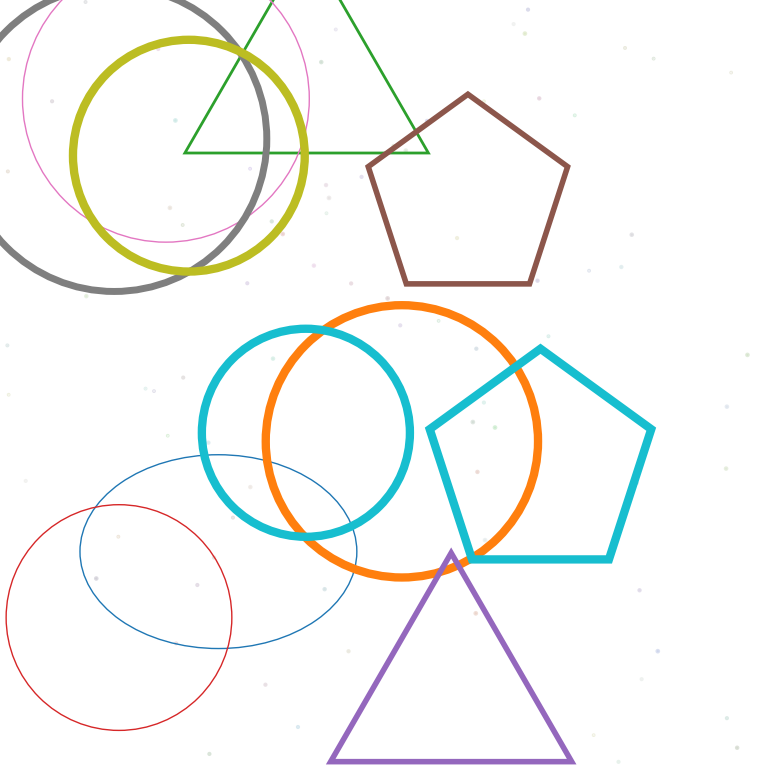[{"shape": "oval", "thickness": 0.5, "radius": 0.9, "center": [0.284, 0.284]}, {"shape": "circle", "thickness": 3, "radius": 0.88, "center": [0.522, 0.427]}, {"shape": "triangle", "thickness": 1, "radius": 0.91, "center": [0.398, 0.893]}, {"shape": "circle", "thickness": 0.5, "radius": 0.73, "center": [0.155, 0.198]}, {"shape": "triangle", "thickness": 2, "radius": 0.9, "center": [0.586, 0.101]}, {"shape": "pentagon", "thickness": 2, "radius": 0.68, "center": [0.608, 0.741]}, {"shape": "circle", "thickness": 0.5, "radius": 0.93, "center": [0.215, 0.872]}, {"shape": "circle", "thickness": 2.5, "radius": 0.99, "center": [0.148, 0.82]}, {"shape": "circle", "thickness": 3, "radius": 0.75, "center": [0.245, 0.798]}, {"shape": "pentagon", "thickness": 3, "radius": 0.76, "center": [0.702, 0.396]}, {"shape": "circle", "thickness": 3, "radius": 0.68, "center": [0.397, 0.438]}]